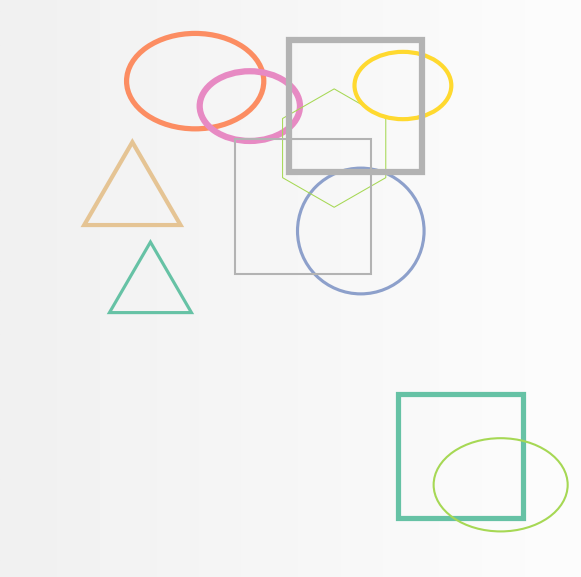[{"shape": "square", "thickness": 2.5, "radius": 0.54, "center": [0.793, 0.209]}, {"shape": "triangle", "thickness": 1.5, "radius": 0.41, "center": [0.259, 0.499]}, {"shape": "oval", "thickness": 2.5, "radius": 0.59, "center": [0.336, 0.859]}, {"shape": "circle", "thickness": 1.5, "radius": 0.54, "center": [0.621, 0.599]}, {"shape": "oval", "thickness": 3, "radius": 0.43, "center": [0.43, 0.815]}, {"shape": "oval", "thickness": 1, "radius": 0.58, "center": [0.861, 0.16]}, {"shape": "hexagon", "thickness": 0.5, "radius": 0.51, "center": [0.575, 0.743]}, {"shape": "oval", "thickness": 2, "radius": 0.42, "center": [0.693, 0.851]}, {"shape": "triangle", "thickness": 2, "radius": 0.48, "center": [0.228, 0.657]}, {"shape": "square", "thickness": 1, "radius": 0.58, "center": [0.521, 0.641]}, {"shape": "square", "thickness": 3, "radius": 0.57, "center": [0.612, 0.815]}]